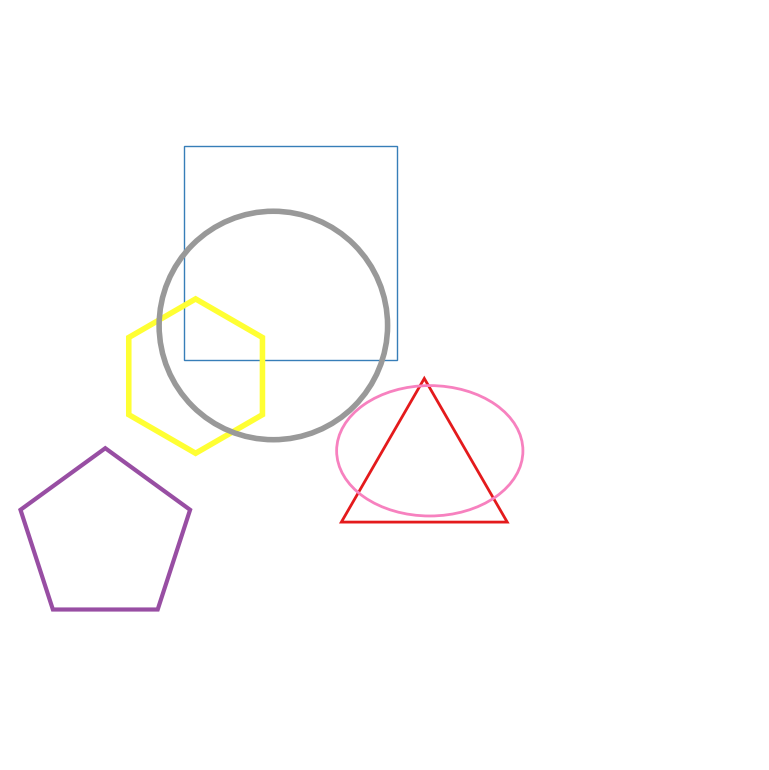[{"shape": "triangle", "thickness": 1, "radius": 0.62, "center": [0.551, 0.384]}, {"shape": "square", "thickness": 0.5, "radius": 0.69, "center": [0.377, 0.671]}, {"shape": "pentagon", "thickness": 1.5, "radius": 0.58, "center": [0.137, 0.302]}, {"shape": "hexagon", "thickness": 2, "radius": 0.5, "center": [0.254, 0.512]}, {"shape": "oval", "thickness": 1, "radius": 0.6, "center": [0.558, 0.415]}, {"shape": "circle", "thickness": 2, "radius": 0.74, "center": [0.355, 0.577]}]